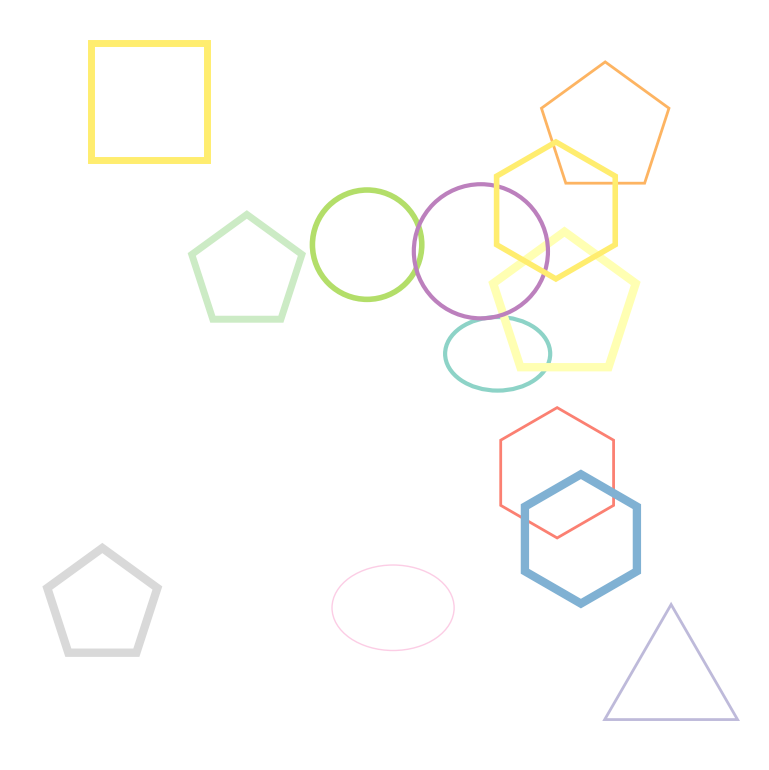[{"shape": "oval", "thickness": 1.5, "radius": 0.34, "center": [0.646, 0.541]}, {"shape": "pentagon", "thickness": 3, "radius": 0.49, "center": [0.733, 0.602]}, {"shape": "triangle", "thickness": 1, "radius": 0.5, "center": [0.872, 0.115]}, {"shape": "hexagon", "thickness": 1, "radius": 0.42, "center": [0.724, 0.386]}, {"shape": "hexagon", "thickness": 3, "radius": 0.42, "center": [0.754, 0.3]}, {"shape": "pentagon", "thickness": 1, "radius": 0.44, "center": [0.786, 0.833]}, {"shape": "circle", "thickness": 2, "radius": 0.36, "center": [0.477, 0.682]}, {"shape": "oval", "thickness": 0.5, "radius": 0.4, "center": [0.51, 0.211]}, {"shape": "pentagon", "thickness": 3, "radius": 0.38, "center": [0.133, 0.213]}, {"shape": "circle", "thickness": 1.5, "radius": 0.44, "center": [0.625, 0.674]}, {"shape": "pentagon", "thickness": 2.5, "radius": 0.38, "center": [0.321, 0.646]}, {"shape": "hexagon", "thickness": 2, "radius": 0.44, "center": [0.722, 0.727]}, {"shape": "square", "thickness": 2.5, "radius": 0.38, "center": [0.193, 0.868]}]